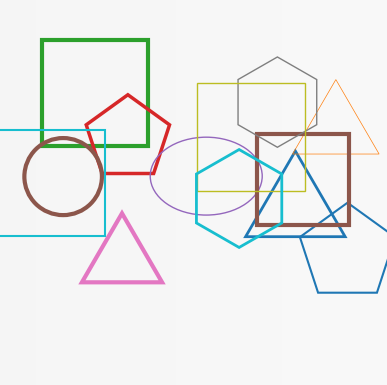[{"shape": "pentagon", "thickness": 1.5, "radius": 0.65, "center": [0.897, 0.344]}, {"shape": "triangle", "thickness": 2, "radius": 0.74, "center": [0.762, 0.459]}, {"shape": "triangle", "thickness": 0.5, "radius": 0.64, "center": [0.867, 0.664]}, {"shape": "square", "thickness": 3, "radius": 0.68, "center": [0.245, 0.758]}, {"shape": "pentagon", "thickness": 2.5, "radius": 0.57, "center": [0.33, 0.641]}, {"shape": "oval", "thickness": 1, "radius": 0.72, "center": [0.532, 0.543]}, {"shape": "circle", "thickness": 3, "radius": 0.5, "center": [0.163, 0.541]}, {"shape": "square", "thickness": 3, "radius": 0.59, "center": [0.783, 0.534]}, {"shape": "triangle", "thickness": 3, "radius": 0.6, "center": [0.315, 0.326]}, {"shape": "hexagon", "thickness": 1, "radius": 0.59, "center": [0.716, 0.735]}, {"shape": "square", "thickness": 1, "radius": 0.7, "center": [0.648, 0.644]}, {"shape": "square", "thickness": 1.5, "radius": 0.69, "center": [0.132, 0.525]}, {"shape": "hexagon", "thickness": 2, "radius": 0.64, "center": [0.617, 0.484]}]